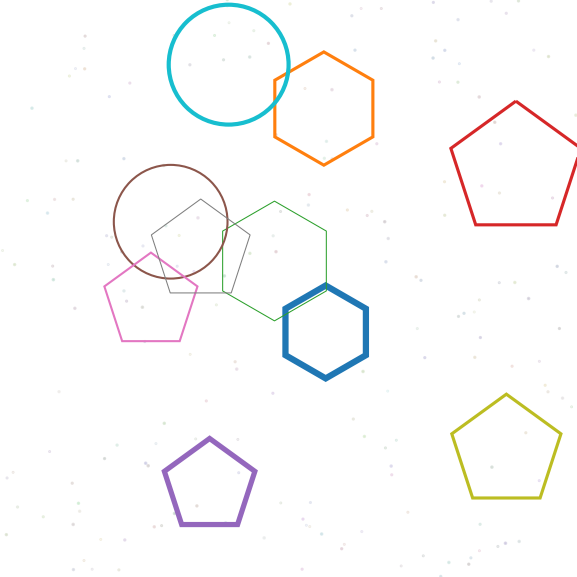[{"shape": "hexagon", "thickness": 3, "radius": 0.4, "center": [0.564, 0.424]}, {"shape": "hexagon", "thickness": 1.5, "radius": 0.49, "center": [0.561, 0.811]}, {"shape": "hexagon", "thickness": 0.5, "radius": 0.52, "center": [0.475, 0.547]}, {"shape": "pentagon", "thickness": 1.5, "radius": 0.59, "center": [0.893, 0.706]}, {"shape": "pentagon", "thickness": 2.5, "radius": 0.41, "center": [0.363, 0.157]}, {"shape": "circle", "thickness": 1, "radius": 0.49, "center": [0.296, 0.615]}, {"shape": "pentagon", "thickness": 1, "radius": 0.42, "center": [0.261, 0.477]}, {"shape": "pentagon", "thickness": 0.5, "radius": 0.45, "center": [0.348, 0.565]}, {"shape": "pentagon", "thickness": 1.5, "radius": 0.5, "center": [0.877, 0.217]}, {"shape": "circle", "thickness": 2, "radius": 0.52, "center": [0.396, 0.887]}]